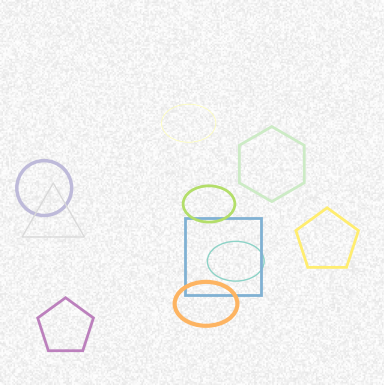[{"shape": "oval", "thickness": 1, "radius": 0.37, "center": [0.612, 0.322]}, {"shape": "oval", "thickness": 0.5, "radius": 0.35, "center": [0.49, 0.68]}, {"shape": "circle", "thickness": 2.5, "radius": 0.36, "center": [0.115, 0.511]}, {"shape": "square", "thickness": 2, "radius": 0.5, "center": [0.579, 0.334]}, {"shape": "oval", "thickness": 3, "radius": 0.41, "center": [0.535, 0.211]}, {"shape": "oval", "thickness": 2, "radius": 0.34, "center": [0.543, 0.47]}, {"shape": "triangle", "thickness": 1, "radius": 0.47, "center": [0.138, 0.431]}, {"shape": "pentagon", "thickness": 2, "radius": 0.38, "center": [0.17, 0.151]}, {"shape": "hexagon", "thickness": 2, "radius": 0.49, "center": [0.706, 0.574]}, {"shape": "pentagon", "thickness": 2, "radius": 0.43, "center": [0.85, 0.375]}]